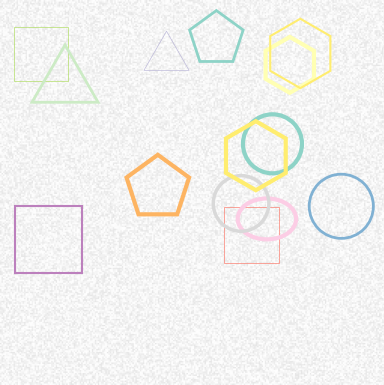[{"shape": "pentagon", "thickness": 2, "radius": 0.37, "center": [0.562, 0.899]}, {"shape": "circle", "thickness": 3, "radius": 0.38, "center": [0.708, 0.626]}, {"shape": "hexagon", "thickness": 3, "radius": 0.36, "center": [0.753, 0.832]}, {"shape": "triangle", "thickness": 0.5, "radius": 0.34, "center": [0.433, 0.851]}, {"shape": "square", "thickness": 0.5, "radius": 0.36, "center": [0.653, 0.389]}, {"shape": "circle", "thickness": 2, "radius": 0.42, "center": [0.886, 0.464]}, {"shape": "pentagon", "thickness": 3, "radius": 0.43, "center": [0.41, 0.512]}, {"shape": "square", "thickness": 0.5, "radius": 0.35, "center": [0.107, 0.861]}, {"shape": "oval", "thickness": 3, "radius": 0.38, "center": [0.693, 0.431]}, {"shape": "circle", "thickness": 2.5, "radius": 0.36, "center": [0.626, 0.472]}, {"shape": "square", "thickness": 1.5, "radius": 0.44, "center": [0.125, 0.378]}, {"shape": "triangle", "thickness": 2, "radius": 0.5, "center": [0.169, 0.784]}, {"shape": "hexagon", "thickness": 1.5, "radius": 0.45, "center": [0.78, 0.861]}, {"shape": "hexagon", "thickness": 3, "radius": 0.45, "center": [0.665, 0.596]}]